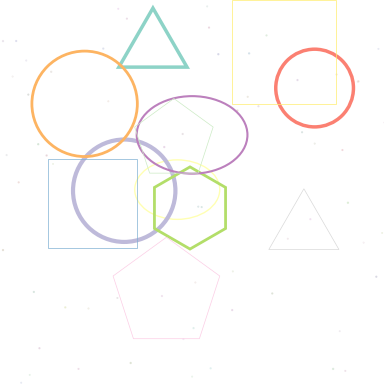[{"shape": "triangle", "thickness": 2.5, "radius": 0.51, "center": [0.397, 0.877]}, {"shape": "oval", "thickness": 1, "radius": 0.55, "center": [0.46, 0.507]}, {"shape": "circle", "thickness": 3, "radius": 0.66, "center": [0.323, 0.505]}, {"shape": "circle", "thickness": 2.5, "radius": 0.5, "center": [0.817, 0.771]}, {"shape": "square", "thickness": 0.5, "radius": 0.58, "center": [0.24, 0.472]}, {"shape": "circle", "thickness": 2, "radius": 0.68, "center": [0.22, 0.73]}, {"shape": "hexagon", "thickness": 2, "radius": 0.53, "center": [0.494, 0.46]}, {"shape": "pentagon", "thickness": 0.5, "radius": 0.73, "center": [0.432, 0.238]}, {"shape": "triangle", "thickness": 0.5, "radius": 0.53, "center": [0.789, 0.404]}, {"shape": "oval", "thickness": 1.5, "radius": 0.72, "center": [0.499, 0.65]}, {"shape": "pentagon", "thickness": 0.5, "radius": 0.54, "center": [0.452, 0.637]}, {"shape": "square", "thickness": 0.5, "radius": 0.68, "center": [0.737, 0.865]}]